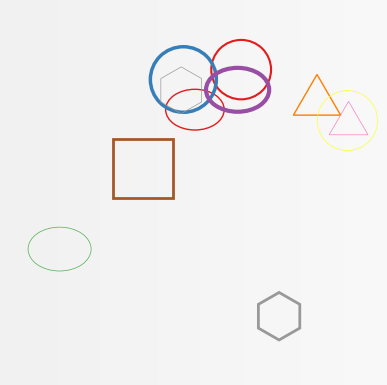[{"shape": "circle", "thickness": 1.5, "radius": 0.39, "center": [0.622, 0.819]}, {"shape": "oval", "thickness": 1, "radius": 0.38, "center": [0.503, 0.715]}, {"shape": "circle", "thickness": 2.5, "radius": 0.43, "center": [0.473, 0.793]}, {"shape": "oval", "thickness": 0.5, "radius": 0.41, "center": [0.154, 0.353]}, {"shape": "oval", "thickness": 3, "radius": 0.41, "center": [0.613, 0.767]}, {"shape": "triangle", "thickness": 1, "radius": 0.35, "center": [0.818, 0.736]}, {"shape": "circle", "thickness": 0.5, "radius": 0.39, "center": [0.897, 0.687]}, {"shape": "square", "thickness": 2, "radius": 0.39, "center": [0.369, 0.562]}, {"shape": "triangle", "thickness": 0.5, "radius": 0.29, "center": [0.9, 0.679]}, {"shape": "hexagon", "thickness": 2, "radius": 0.31, "center": [0.72, 0.179]}, {"shape": "hexagon", "thickness": 0.5, "radius": 0.3, "center": [0.468, 0.766]}]